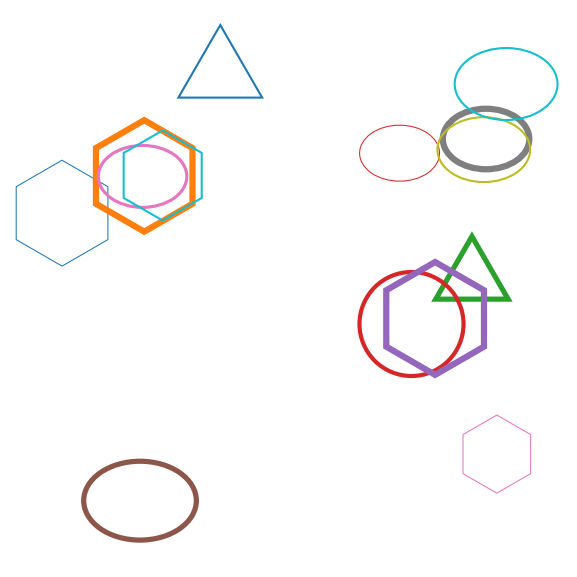[{"shape": "hexagon", "thickness": 0.5, "radius": 0.46, "center": [0.107, 0.63]}, {"shape": "triangle", "thickness": 1, "radius": 0.42, "center": [0.381, 0.872]}, {"shape": "hexagon", "thickness": 3, "radius": 0.48, "center": [0.25, 0.695]}, {"shape": "triangle", "thickness": 2.5, "radius": 0.36, "center": [0.817, 0.517]}, {"shape": "oval", "thickness": 0.5, "radius": 0.35, "center": [0.692, 0.734]}, {"shape": "circle", "thickness": 2, "radius": 0.45, "center": [0.713, 0.438]}, {"shape": "hexagon", "thickness": 3, "radius": 0.49, "center": [0.753, 0.448]}, {"shape": "oval", "thickness": 2.5, "radius": 0.49, "center": [0.242, 0.132]}, {"shape": "hexagon", "thickness": 0.5, "radius": 0.34, "center": [0.86, 0.213]}, {"shape": "oval", "thickness": 1.5, "radius": 0.38, "center": [0.247, 0.694]}, {"shape": "oval", "thickness": 3, "radius": 0.37, "center": [0.842, 0.758]}, {"shape": "oval", "thickness": 1, "radius": 0.4, "center": [0.838, 0.74]}, {"shape": "hexagon", "thickness": 1, "radius": 0.39, "center": [0.282, 0.695]}, {"shape": "oval", "thickness": 1, "radius": 0.45, "center": [0.876, 0.854]}]